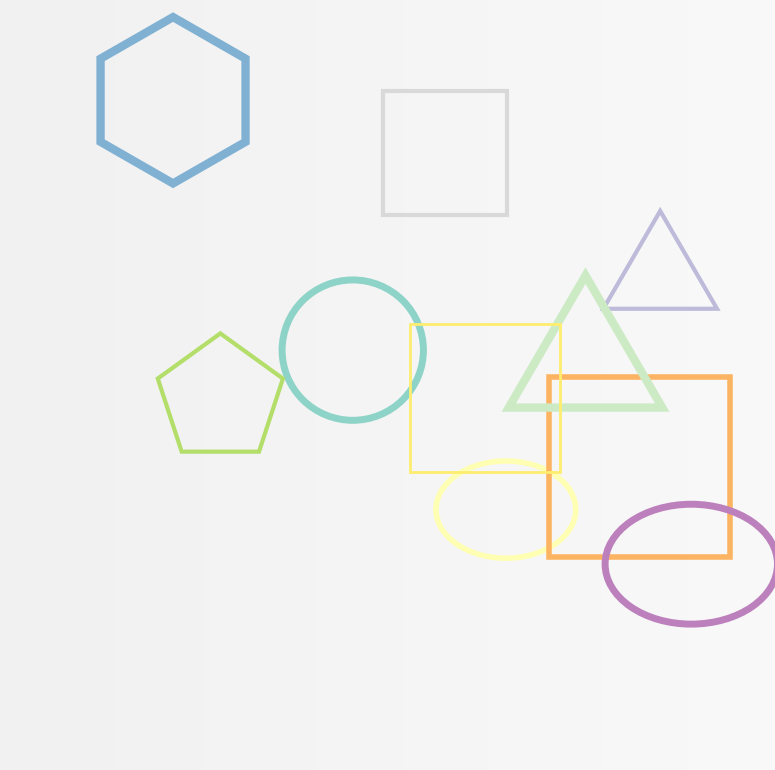[{"shape": "circle", "thickness": 2.5, "radius": 0.46, "center": [0.455, 0.545]}, {"shape": "oval", "thickness": 2, "radius": 0.45, "center": [0.653, 0.338]}, {"shape": "triangle", "thickness": 1.5, "radius": 0.42, "center": [0.852, 0.641]}, {"shape": "hexagon", "thickness": 3, "radius": 0.54, "center": [0.223, 0.87]}, {"shape": "square", "thickness": 2, "radius": 0.58, "center": [0.825, 0.394]}, {"shape": "pentagon", "thickness": 1.5, "radius": 0.42, "center": [0.284, 0.482]}, {"shape": "square", "thickness": 1.5, "radius": 0.4, "center": [0.574, 0.801]}, {"shape": "oval", "thickness": 2.5, "radius": 0.56, "center": [0.892, 0.267]}, {"shape": "triangle", "thickness": 3, "radius": 0.57, "center": [0.755, 0.528]}, {"shape": "square", "thickness": 1, "radius": 0.48, "center": [0.626, 0.483]}]